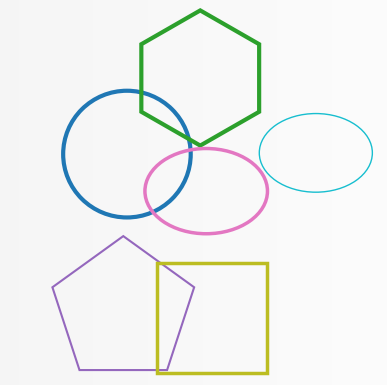[{"shape": "circle", "thickness": 3, "radius": 0.82, "center": [0.328, 0.6]}, {"shape": "hexagon", "thickness": 3, "radius": 0.88, "center": [0.517, 0.797]}, {"shape": "pentagon", "thickness": 1.5, "radius": 0.96, "center": [0.318, 0.194]}, {"shape": "oval", "thickness": 2.5, "radius": 0.79, "center": [0.532, 0.504]}, {"shape": "square", "thickness": 2.5, "radius": 0.71, "center": [0.547, 0.174]}, {"shape": "oval", "thickness": 1, "radius": 0.73, "center": [0.815, 0.603]}]